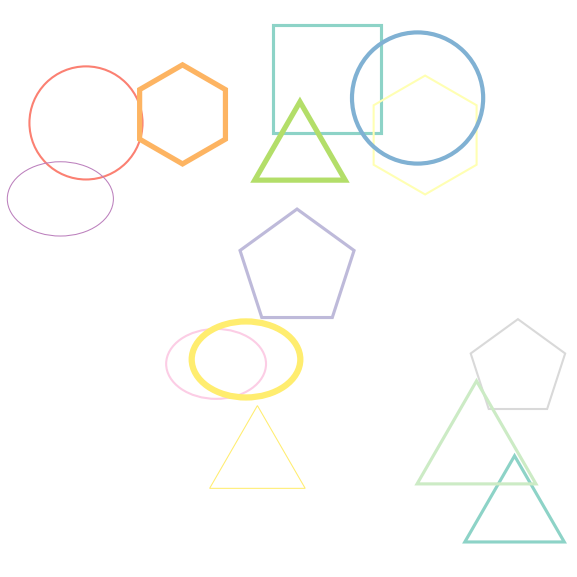[{"shape": "square", "thickness": 1.5, "radius": 0.47, "center": [0.566, 0.862]}, {"shape": "triangle", "thickness": 1.5, "radius": 0.5, "center": [0.891, 0.11]}, {"shape": "hexagon", "thickness": 1, "radius": 0.51, "center": [0.736, 0.765]}, {"shape": "pentagon", "thickness": 1.5, "radius": 0.52, "center": [0.514, 0.533]}, {"shape": "circle", "thickness": 1, "radius": 0.49, "center": [0.149, 0.786]}, {"shape": "circle", "thickness": 2, "radius": 0.57, "center": [0.723, 0.829]}, {"shape": "hexagon", "thickness": 2.5, "radius": 0.43, "center": [0.316, 0.801]}, {"shape": "triangle", "thickness": 2.5, "radius": 0.45, "center": [0.519, 0.732]}, {"shape": "oval", "thickness": 1, "radius": 0.43, "center": [0.374, 0.369]}, {"shape": "pentagon", "thickness": 1, "radius": 0.43, "center": [0.897, 0.36]}, {"shape": "oval", "thickness": 0.5, "radius": 0.46, "center": [0.104, 0.655]}, {"shape": "triangle", "thickness": 1.5, "radius": 0.59, "center": [0.825, 0.221]}, {"shape": "triangle", "thickness": 0.5, "radius": 0.48, "center": [0.446, 0.201]}, {"shape": "oval", "thickness": 3, "radius": 0.47, "center": [0.426, 0.377]}]